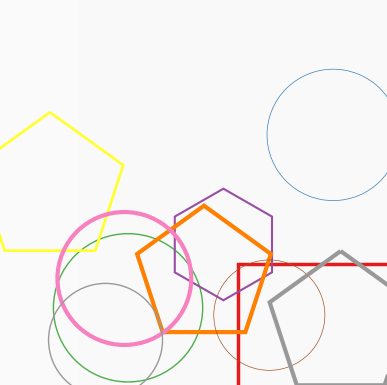[{"shape": "square", "thickness": 2.5, "radius": 0.99, "center": [0.811, 0.116]}, {"shape": "circle", "thickness": 0.5, "radius": 0.85, "center": [0.86, 0.65]}, {"shape": "circle", "thickness": 1, "radius": 0.96, "center": [0.33, 0.2]}, {"shape": "hexagon", "thickness": 1.5, "radius": 0.72, "center": [0.577, 0.365]}, {"shape": "pentagon", "thickness": 3, "radius": 0.91, "center": [0.526, 0.284]}, {"shape": "pentagon", "thickness": 2, "radius": 0.99, "center": [0.129, 0.51]}, {"shape": "circle", "thickness": 0.5, "radius": 0.72, "center": [0.695, 0.181]}, {"shape": "circle", "thickness": 3, "radius": 0.86, "center": [0.321, 0.277]}, {"shape": "pentagon", "thickness": 3, "radius": 0.96, "center": [0.879, 0.155]}, {"shape": "circle", "thickness": 1, "radius": 0.74, "center": [0.272, 0.117]}]